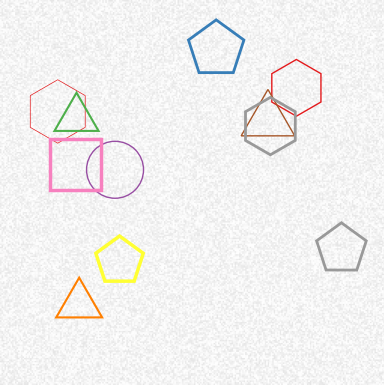[{"shape": "hexagon", "thickness": 0.5, "radius": 0.41, "center": [0.15, 0.71]}, {"shape": "hexagon", "thickness": 1, "radius": 0.37, "center": [0.77, 0.772]}, {"shape": "pentagon", "thickness": 2, "radius": 0.38, "center": [0.561, 0.873]}, {"shape": "triangle", "thickness": 1.5, "radius": 0.33, "center": [0.199, 0.693]}, {"shape": "circle", "thickness": 1, "radius": 0.37, "center": [0.299, 0.559]}, {"shape": "triangle", "thickness": 1.5, "radius": 0.34, "center": [0.206, 0.21]}, {"shape": "pentagon", "thickness": 2.5, "radius": 0.32, "center": [0.311, 0.322]}, {"shape": "triangle", "thickness": 1, "radius": 0.4, "center": [0.696, 0.687]}, {"shape": "square", "thickness": 2.5, "radius": 0.33, "center": [0.197, 0.573]}, {"shape": "hexagon", "thickness": 2, "radius": 0.37, "center": [0.702, 0.673]}, {"shape": "pentagon", "thickness": 2, "radius": 0.34, "center": [0.887, 0.353]}]